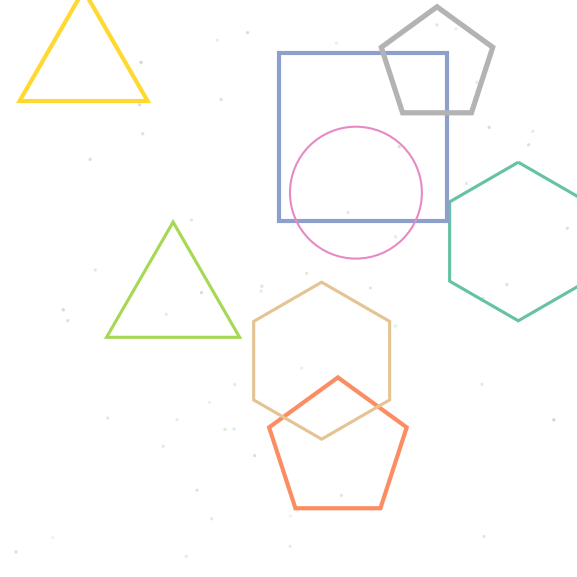[{"shape": "hexagon", "thickness": 1.5, "radius": 0.69, "center": [0.897, 0.581]}, {"shape": "pentagon", "thickness": 2, "radius": 0.63, "center": [0.585, 0.22]}, {"shape": "square", "thickness": 2, "radius": 0.73, "center": [0.629, 0.762]}, {"shape": "circle", "thickness": 1, "radius": 0.57, "center": [0.616, 0.666]}, {"shape": "triangle", "thickness": 1.5, "radius": 0.67, "center": [0.3, 0.482]}, {"shape": "triangle", "thickness": 2, "radius": 0.64, "center": [0.145, 0.888]}, {"shape": "hexagon", "thickness": 1.5, "radius": 0.68, "center": [0.557, 0.375]}, {"shape": "pentagon", "thickness": 2.5, "radius": 0.51, "center": [0.757, 0.886]}]